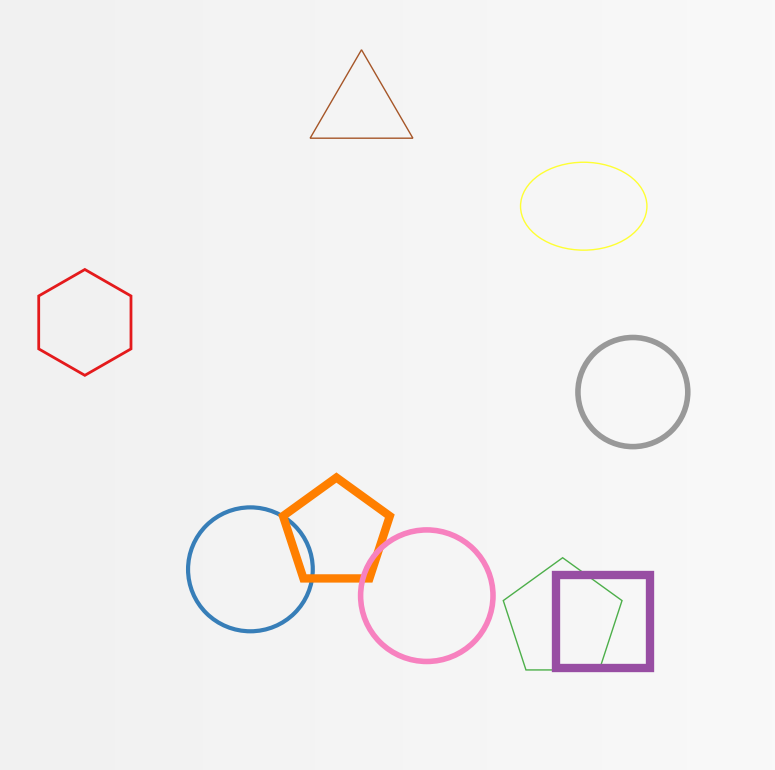[{"shape": "hexagon", "thickness": 1, "radius": 0.34, "center": [0.109, 0.581]}, {"shape": "circle", "thickness": 1.5, "radius": 0.4, "center": [0.323, 0.261]}, {"shape": "pentagon", "thickness": 0.5, "radius": 0.4, "center": [0.726, 0.195]}, {"shape": "square", "thickness": 3, "radius": 0.3, "center": [0.778, 0.193]}, {"shape": "pentagon", "thickness": 3, "radius": 0.36, "center": [0.434, 0.307]}, {"shape": "oval", "thickness": 0.5, "radius": 0.41, "center": [0.753, 0.732]}, {"shape": "triangle", "thickness": 0.5, "radius": 0.38, "center": [0.466, 0.859]}, {"shape": "circle", "thickness": 2, "radius": 0.43, "center": [0.551, 0.226]}, {"shape": "circle", "thickness": 2, "radius": 0.35, "center": [0.817, 0.491]}]